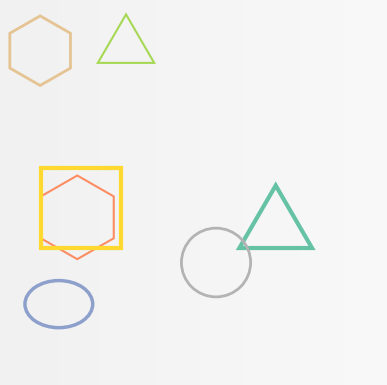[{"shape": "triangle", "thickness": 3, "radius": 0.54, "center": [0.711, 0.41]}, {"shape": "hexagon", "thickness": 1.5, "radius": 0.54, "center": [0.199, 0.435]}, {"shape": "oval", "thickness": 2.5, "radius": 0.44, "center": [0.152, 0.21]}, {"shape": "triangle", "thickness": 1.5, "radius": 0.42, "center": [0.325, 0.879]}, {"shape": "square", "thickness": 3, "radius": 0.52, "center": [0.209, 0.459]}, {"shape": "hexagon", "thickness": 2, "radius": 0.45, "center": [0.104, 0.868]}, {"shape": "circle", "thickness": 2, "radius": 0.45, "center": [0.558, 0.318]}]